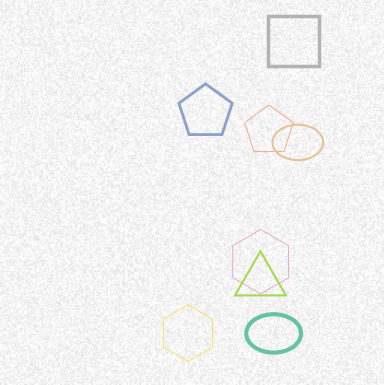[{"shape": "oval", "thickness": 3, "radius": 0.36, "center": [0.711, 0.134]}, {"shape": "pentagon", "thickness": 0.5, "radius": 0.33, "center": [0.699, 0.661]}, {"shape": "pentagon", "thickness": 2, "radius": 0.36, "center": [0.534, 0.709]}, {"shape": "hexagon", "thickness": 0.5, "radius": 0.42, "center": [0.677, 0.32]}, {"shape": "triangle", "thickness": 1.5, "radius": 0.38, "center": [0.676, 0.271]}, {"shape": "hexagon", "thickness": 0.5, "radius": 0.37, "center": [0.488, 0.135]}, {"shape": "oval", "thickness": 1.5, "radius": 0.33, "center": [0.774, 0.63]}, {"shape": "square", "thickness": 2.5, "radius": 0.33, "center": [0.762, 0.893]}]